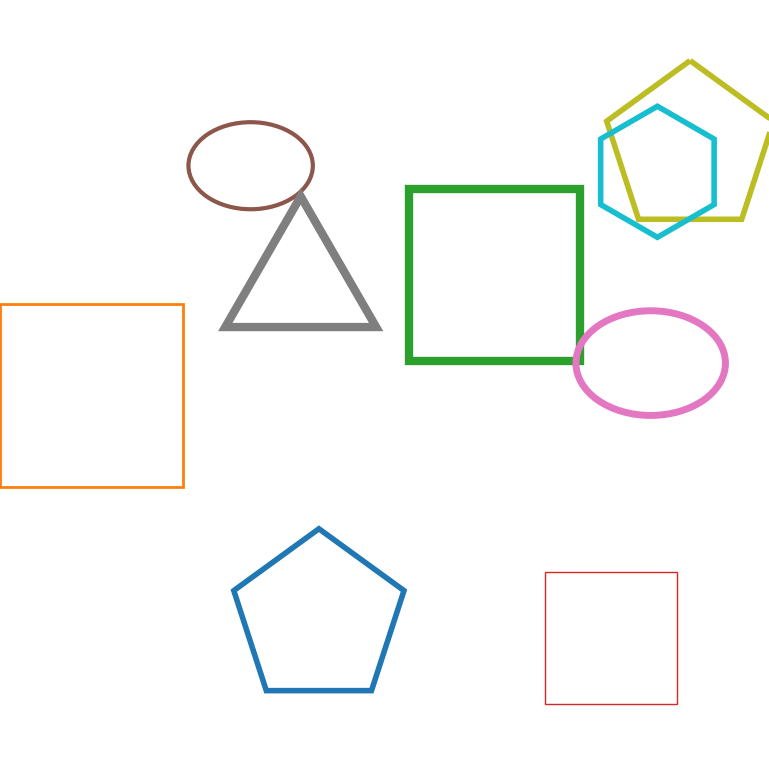[{"shape": "pentagon", "thickness": 2, "radius": 0.58, "center": [0.414, 0.197]}, {"shape": "square", "thickness": 1, "radius": 0.59, "center": [0.119, 0.486]}, {"shape": "square", "thickness": 3, "radius": 0.56, "center": [0.643, 0.643]}, {"shape": "square", "thickness": 0.5, "radius": 0.43, "center": [0.793, 0.172]}, {"shape": "oval", "thickness": 1.5, "radius": 0.4, "center": [0.326, 0.785]}, {"shape": "oval", "thickness": 2.5, "radius": 0.49, "center": [0.845, 0.528]}, {"shape": "triangle", "thickness": 3, "radius": 0.57, "center": [0.391, 0.632]}, {"shape": "pentagon", "thickness": 2, "radius": 0.57, "center": [0.896, 0.807]}, {"shape": "hexagon", "thickness": 2, "radius": 0.43, "center": [0.854, 0.777]}]